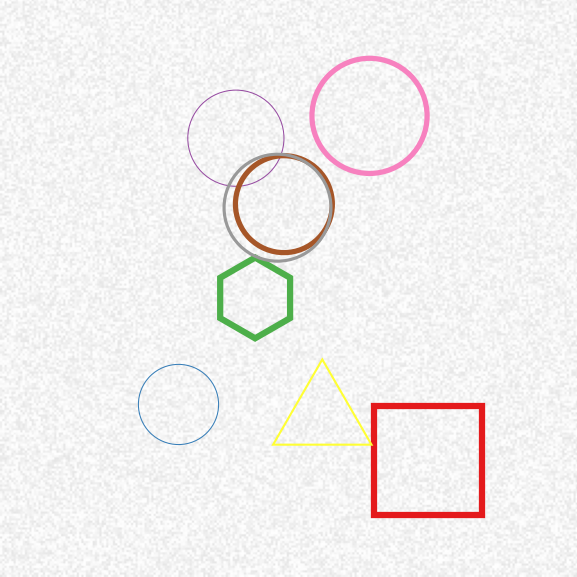[{"shape": "square", "thickness": 3, "radius": 0.47, "center": [0.741, 0.202]}, {"shape": "circle", "thickness": 0.5, "radius": 0.35, "center": [0.309, 0.299]}, {"shape": "hexagon", "thickness": 3, "radius": 0.35, "center": [0.442, 0.483]}, {"shape": "circle", "thickness": 0.5, "radius": 0.42, "center": [0.408, 0.76]}, {"shape": "triangle", "thickness": 1, "radius": 0.49, "center": [0.558, 0.278]}, {"shape": "circle", "thickness": 2.5, "radius": 0.42, "center": [0.492, 0.646]}, {"shape": "circle", "thickness": 2.5, "radius": 0.5, "center": [0.64, 0.798]}, {"shape": "circle", "thickness": 1.5, "radius": 0.46, "center": [0.481, 0.64]}]